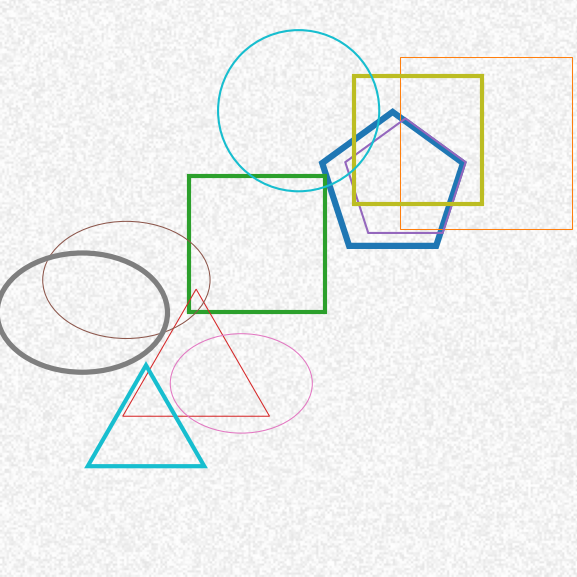[{"shape": "pentagon", "thickness": 3, "radius": 0.64, "center": [0.68, 0.677]}, {"shape": "square", "thickness": 0.5, "radius": 0.74, "center": [0.842, 0.752]}, {"shape": "square", "thickness": 2, "radius": 0.59, "center": [0.445, 0.577]}, {"shape": "triangle", "thickness": 0.5, "radius": 0.73, "center": [0.34, 0.352]}, {"shape": "pentagon", "thickness": 1, "radius": 0.55, "center": [0.702, 0.684]}, {"shape": "oval", "thickness": 0.5, "radius": 0.72, "center": [0.219, 0.514]}, {"shape": "oval", "thickness": 0.5, "radius": 0.61, "center": [0.418, 0.335]}, {"shape": "oval", "thickness": 2.5, "radius": 0.74, "center": [0.143, 0.458]}, {"shape": "square", "thickness": 2, "radius": 0.56, "center": [0.723, 0.757]}, {"shape": "triangle", "thickness": 2, "radius": 0.58, "center": [0.253, 0.25]}, {"shape": "circle", "thickness": 1, "radius": 0.7, "center": [0.517, 0.807]}]